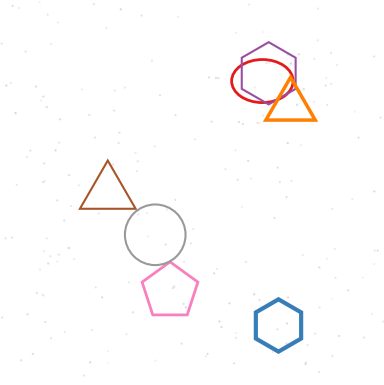[{"shape": "oval", "thickness": 2, "radius": 0.4, "center": [0.682, 0.789]}, {"shape": "hexagon", "thickness": 3, "radius": 0.34, "center": [0.723, 0.155]}, {"shape": "hexagon", "thickness": 1.5, "radius": 0.4, "center": [0.698, 0.81]}, {"shape": "triangle", "thickness": 2.5, "radius": 0.37, "center": [0.755, 0.725]}, {"shape": "triangle", "thickness": 1.5, "radius": 0.42, "center": [0.28, 0.499]}, {"shape": "pentagon", "thickness": 2, "radius": 0.38, "center": [0.442, 0.244]}, {"shape": "circle", "thickness": 1.5, "radius": 0.39, "center": [0.403, 0.39]}]